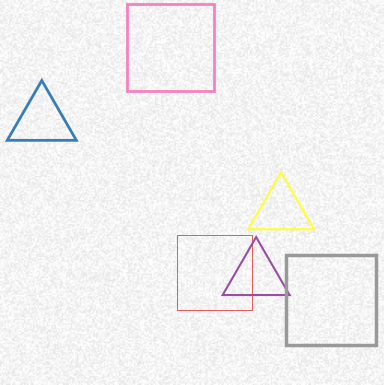[{"shape": "square", "thickness": 0.5, "radius": 0.49, "center": [0.558, 0.293]}, {"shape": "triangle", "thickness": 2, "radius": 0.52, "center": [0.109, 0.687]}, {"shape": "triangle", "thickness": 1.5, "radius": 0.5, "center": [0.665, 0.284]}, {"shape": "triangle", "thickness": 1.5, "radius": 0.49, "center": [0.73, 0.454]}, {"shape": "square", "thickness": 2, "radius": 0.57, "center": [0.443, 0.877]}, {"shape": "square", "thickness": 2.5, "radius": 0.58, "center": [0.861, 0.222]}]